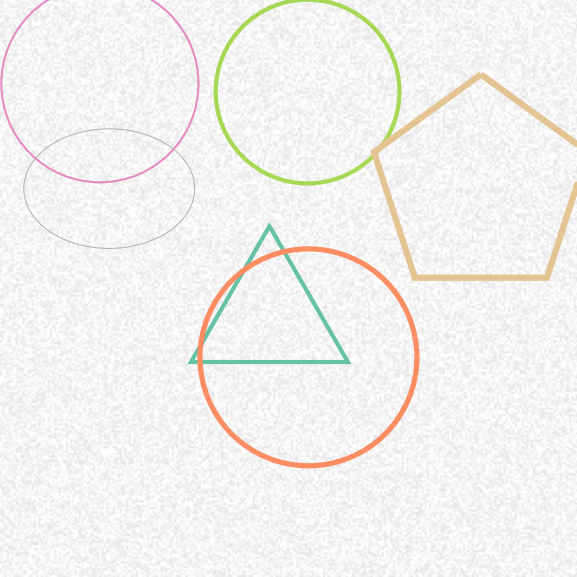[{"shape": "triangle", "thickness": 2, "radius": 0.78, "center": [0.467, 0.451]}, {"shape": "circle", "thickness": 2.5, "radius": 0.94, "center": [0.534, 0.38]}, {"shape": "circle", "thickness": 1, "radius": 0.85, "center": [0.173, 0.854]}, {"shape": "circle", "thickness": 2, "radius": 0.8, "center": [0.533, 0.841]}, {"shape": "pentagon", "thickness": 3, "radius": 0.97, "center": [0.833, 0.676]}, {"shape": "oval", "thickness": 0.5, "radius": 0.74, "center": [0.189, 0.673]}]